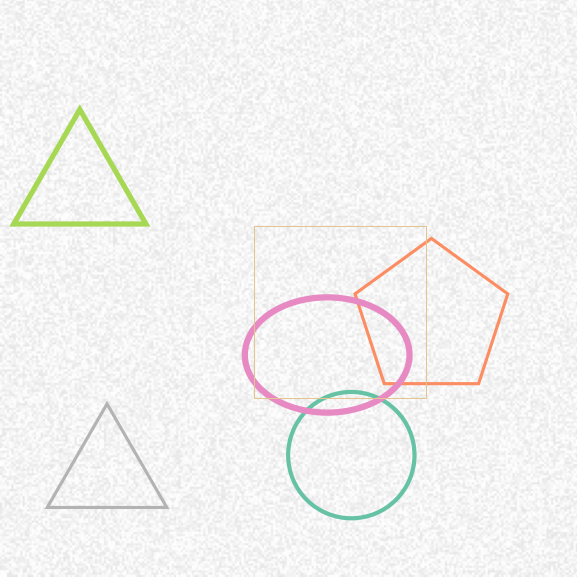[{"shape": "circle", "thickness": 2, "radius": 0.55, "center": [0.608, 0.211]}, {"shape": "pentagon", "thickness": 1.5, "radius": 0.7, "center": [0.747, 0.447]}, {"shape": "oval", "thickness": 3, "radius": 0.71, "center": [0.567, 0.384]}, {"shape": "triangle", "thickness": 2.5, "radius": 0.66, "center": [0.138, 0.677]}, {"shape": "square", "thickness": 0.5, "radius": 0.74, "center": [0.589, 0.459]}, {"shape": "triangle", "thickness": 1.5, "radius": 0.6, "center": [0.185, 0.18]}]